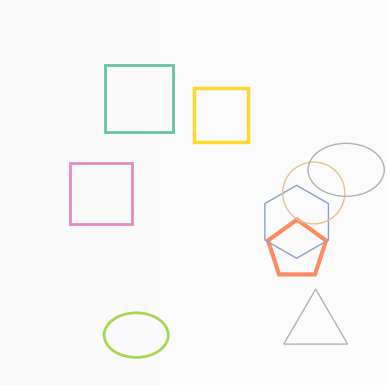[{"shape": "square", "thickness": 2, "radius": 0.44, "center": [0.358, 0.745]}, {"shape": "pentagon", "thickness": 3, "radius": 0.39, "center": [0.767, 0.351]}, {"shape": "hexagon", "thickness": 1, "radius": 0.47, "center": [0.766, 0.424]}, {"shape": "square", "thickness": 2, "radius": 0.4, "center": [0.261, 0.497]}, {"shape": "oval", "thickness": 2, "radius": 0.41, "center": [0.352, 0.13]}, {"shape": "square", "thickness": 2.5, "radius": 0.35, "center": [0.57, 0.701]}, {"shape": "circle", "thickness": 1, "radius": 0.4, "center": [0.81, 0.499]}, {"shape": "oval", "thickness": 1, "radius": 0.49, "center": [0.893, 0.559]}, {"shape": "triangle", "thickness": 1, "radius": 0.48, "center": [0.815, 0.154]}]